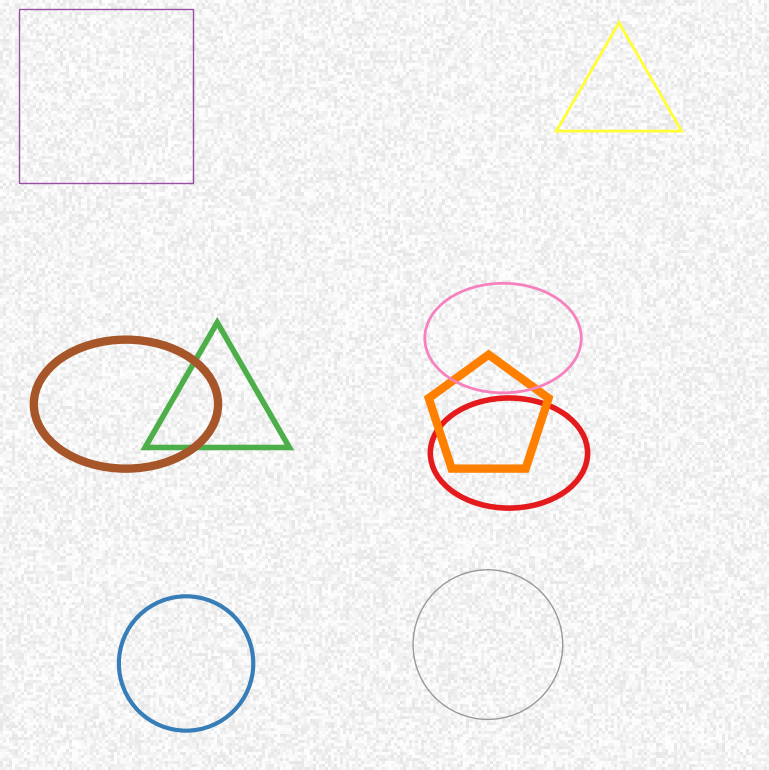[{"shape": "oval", "thickness": 2, "radius": 0.51, "center": [0.661, 0.412]}, {"shape": "circle", "thickness": 1.5, "radius": 0.44, "center": [0.242, 0.138]}, {"shape": "triangle", "thickness": 2, "radius": 0.54, "center": [0.282, 0.473]}, {"shape": "square", "thickness": 0.5, "radius": 0.57, "center": [0.138, 0.875]}, {"shape": "pentagon", "thickness": 3, "radius": 0.41, "center": [0.635, 0.458]}, {"shape": "triangle", "thickness": 1, "radius": 0.47, "center": [0.804, 0.877]}, {"shape": "oval", "thickness": 3, "radius": 0.6, "center": [0.164, 0.475]}, {"shape": "oval", "thickness": 1, "radius": 0.51, "center": [0.653, 0.561]}, {"shape": "circle", "thickness": 0.5, "radius": 0.49, "center": [0.634, 0.163]}]